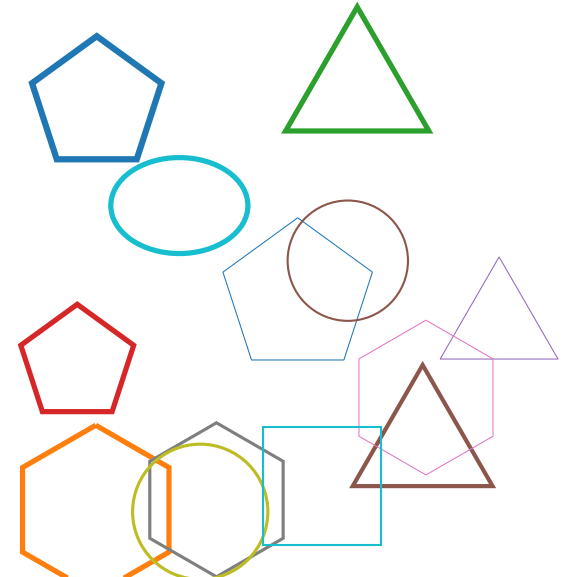[{"shape": "pentagon", "thickness": 3, "radius": 0.59, "center": [0.168, 0.819]}, {"shape": "pentagon", "thickness": 0.5, "radius": 0.68, "center": [0.515, 0.486]}, {"shape": "hexagon", "thickness": 2.5, "radius": 0.73, "center": [0.166, 0.116]}, {"shape": "triangle", "thickness": 2.5, "radius": 0.72, "center": [0.619, 0.844]}, {"shape": "pentagon", "thickness": 2.5, "radius": 0.51, "center": [0.134, 0.369]}, {"shape": "triangle", "thickness": 0.5, "radius": 0.59, "center": [0.864, 0.436]}, {"shape": "circle", "thickness": 1, "radius": 0.52, "center": [0.602, 0.548]}, {"shape": "triangle", "thickness": 2, "radius": 0.7, "center": [0.732, 0.227]}, {"shape": "hexagon", "thickness": 0.5, "radius": 0.67, "center": [0.738, 0.311]}, {"shape": "hexagon", "thickness": 1.5, "radius": 0.67, "center": [0.375, 0.134]}, {"shape": "circle", "thickness": 1.5, "radius": 0.59, "center": [0.347, 0.113]}, {"shape": "oval", "thickness": 2.5, "radius": 0.59, "center": [0.311, 0.643]}, {"shape": "square", "thickness": 1, "radius": 0.51, "center": [0.558, 0.158]}]